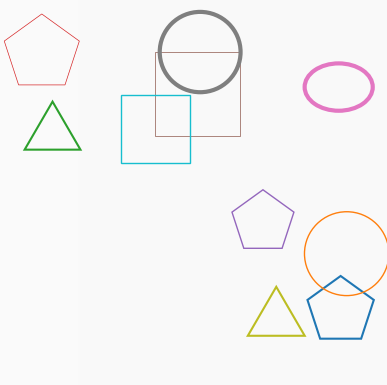[{"shape": "pentagon", "thickness": 1.5, "radius": 0.45, "center": [0.879, 0.193]}, {"shape": "circle", "thickness": 1, "radius": 0.54, "center": [0.895, 0.341]}, {"shape": "triangle", "thickness": 1.5, "radius": 0.42, "center": [0.136, 0.653]}, {"shape": "pentagon", "thickness": 0.5, "radius": 0.51, "center": [0.108, 0.862]}, {"shape": "pentagon", "thickness": 1, "radius": 0.42, "center": [0.679, 0.423]}, {"shape": "square", "thickness": 0.5, "radius": 0.55, "center": [0.509, 0.756]}, {"shape": "oval", "thickness": 3, "radius": 0.44, "center": [0.874, 0.774]}, {"shape": "circle", "thickness": 3, "radius": 0.52, "center": [0.517, 0.865]}, {"shape": "triangle", "thickness": 1.5, "radius": 0.42, "center": [0.713, 0.17]}, {"shape": "square", "thickness": 1, "radius": 0.44, "center": [0.401, 0.665]}]